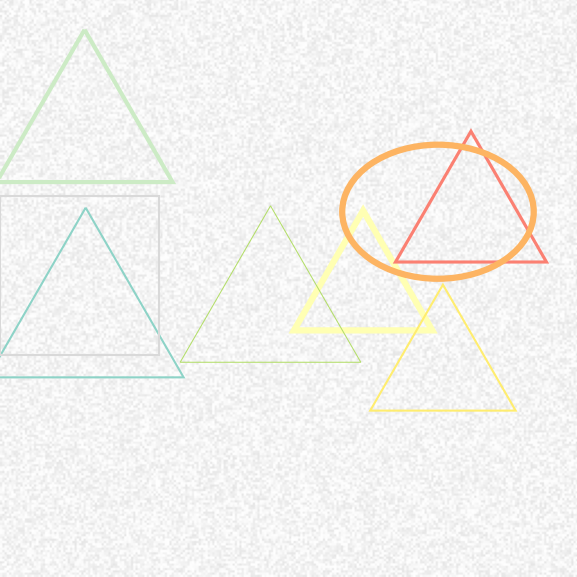[{"shape": "triangle", "thickness": 1, "radius": 0.98, "center": [0.148, 0.444]}, {"shape": "triangle", "thickness": 3, "radius": 0.69, "center": [0.629, 0.496]}, {"shape": "triangle", "thickness": 1.5, "radius": 0.75, "center": [0.816, 0.621]}, {"shape": "oval", "thickness": 3, "radius": 0.83, "center": [0.758, 0.633]}, {"shape": "triangle", "thickness": 0.5, "radius": 0.9, "center": [0.468, 0.462]}, {"shape": "square", "thickness": 1, "radius": 0.69, "center": [0.138, 0.522]}, {"shape": "triangle", "thickness": 2, "radius": 0.88, "center": [0.146, 0.772]}, {"shape": "triangle", "thickness": 1, "radius": 0.73, "center": [0.767, 0.361]}]